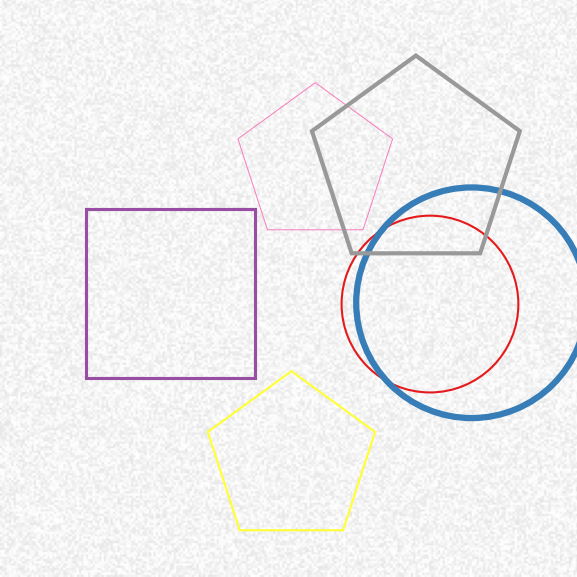[{"shape": "circle", "thickness": 1, "radius": 0.77, "center": [0.745, 0.473]}, {"shape": "circle", "thickness": 3, "radius": 1.0, "center": [0.816, 0.475]}, {"shape": "square", "thickness": 1.5, "radius": 0.73, "center": [0.295, 0.491]}, {"shape": "pentagon", "thickness": 1, "radius": 0.76, "center": [0.505, 0.204]}, {"shape": "pentagon", "thickness": 0.5, "radius": 0.7, "center": [0.546, 0.715]}, {"shape": "pentagon", "thickness": 2, "radius": 0.95, "center": [0.72, 0.714]}]